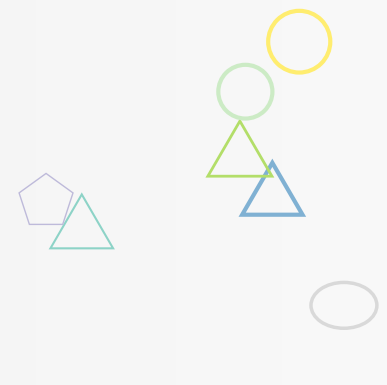[{"shape": "triangle", "thickness": 1.5, "radius": 0.47, "center": [0.211, 0.402]}, {"shape": "pentagon", "thickness": 1, "radius": 0.37, "center": [0.119, 0.476]}, {"shape": "triangle", "thickness": 3, "radius": 0.45, "center": [0.703, 0.487]}, {"shape": "triangle", "thickness": 2, "radius": 0.48, "center": [0.619, 0.59]}, {"shape": "oval", "thickness": 2.5, "radius": 0.43, "center": [0.888, 0.207]}, {"shape": "circle", "thickness": 3, "radius": 0.35, "center": [0.633, 0.762]}, {"shape": "circle", "thickness": 3, "radius": 0.4, "center": [0.772, 0.892]}]